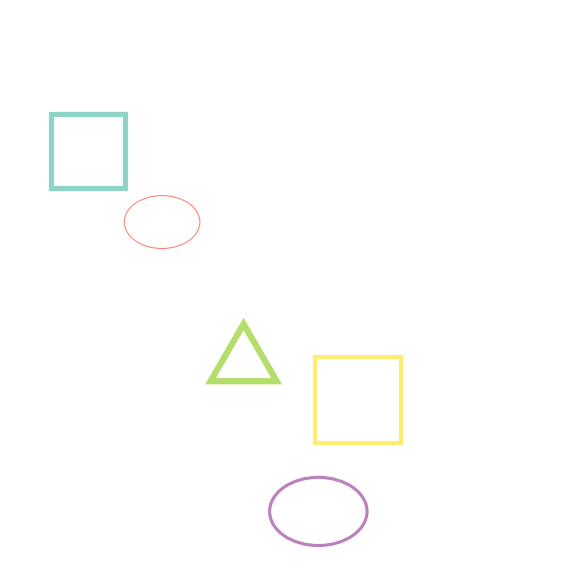[{"shape": "square", "thickness": 2.5, "radius": 0.32, "center": [0.153, 0.738]}, {"shape": "oval", "thickness": 0.5, "radius": 0.33, "center": [0.281, 0.615]}, {"shape": "triangle", "thickness": 3, "radius": 0.33, "center": [0.422, 0.372]}, {"shape": "oval", "thickness": 1.5, "radius": 0.42, "center": [0.551, 0.114]}, {"shape": "square", "thickness": 2, "radius": 0.37, "center": [0.619, 0.306]}]